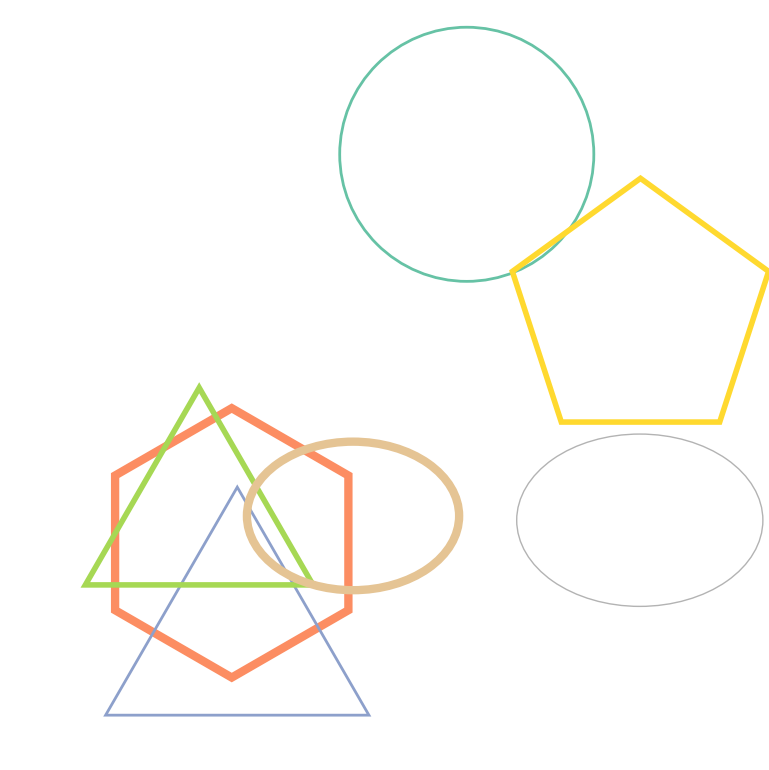[{"shape": "circle", "thickness": 1, "radius": 0.83, "center": [0.606, 0.8]}, {"shape": "hexagon", "thickness": 3, "radius": 0.87, "center": [0.301, 0.295]}, {"shape": "triangle", "thickness": 1, "radius": 0.99, "center": [0.308, 0.17]}, {"shape": "triangle", "thickness": 2, "radius": 0.85, "center": [0.259, 0.326]}, {"shape": "pentagon", "thickness": 2, "radius": 0.87, "center": [0.832, 0.593]}, {"shape": "oval", "thickness": 3, "radius": 0.69, "center": [0.458, 0.33]}, {"shape": "oval", "thickness": 0.5, "radius": 0.8, "center": [0.831, 0.324]}]